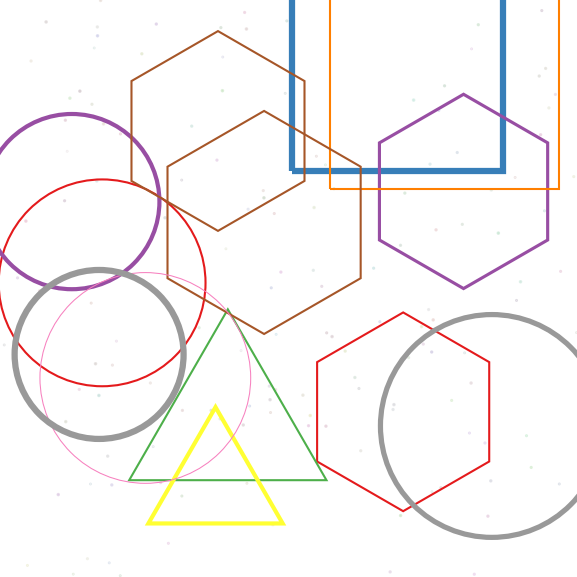[{"shape": "circle", "thickness": 1, "radius": 0.9, "center": [0.177, 0.509]}, {"shape": "hexagon", "thickness": 1, "radius": 0.86, "center": [0.698, 0.286]}, {"shape": "square", "thickness": 3, "radius": 0.91, "center": [0.689, 0.885]}, {"shape": "triangle", "thickness": 1, "radius": 0.99, "center": [0.395, 0.266]}, {"shape": "circle", "thickness": 2, "radius": 0.76, "center": [0.124, 0.65]}, {"shape": "hexagon", "thickness": 1.5, "radius": 0.84, "center": [0.803, 0.668]}, {"shape": "square", "thickness": 1, "radius": 0.99, "center": [0.769, 0.871]}, {"shape": "triangle", "thickness": 2, "radius": 0.67, "center": [0.373, 0.16]}, {"shape": "hexagon", "thickness": 1, "radius": 0.97, "center": [0.457, 0.614]}, {"shape": "hexagon", "thickness": 1, "radius": 0.86, "center": [0.377, 0.772]}, {"shape": "circle", "thickness": 0.5, "radius": 0.91, "center": [0.252, 0.345]}, {"shape": "circle", "thickness": 3, "radius": 0.73, "center": [0.172, 0.385]}, {"shape": "circle", "thickness": 2.5, "radius": 0.96, "center": [0.852, 0.262]}]